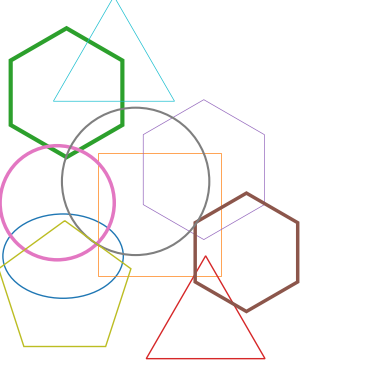[{"shape": "oval", "thickness": 1, "radius": 0.78, "center": [0.164, 0.335]}, {"shape": "square", "thickness": 0.5, "radius": 0.8, "center": [0.414, 0.442]}, {"shape": "hexagon", "thickness": 3, "radius": 0.84, "center": [0.173, 0.759]}, {"shape": "triangle", "thickness": 1, "radius": 0.89, "center": [0.534, 0.157]}, {"shape": "hexagon", "thickness": 0.5, "radius": 0.91, "center": [0.529, 0.559]}, {"shape": "hexagon", "thickness": 2.5, "radius": 0.77, "center": [0.64, 0.345]}, {"shape": "circle", "thickness": 2.5, "radius": 0.74, "center": [0.149, 0.473]}, {"shape": "circle", "thickness": 1.5, "radius": 0.96, "center": [0.352, 0.529]}, {"shape": "pentagon", "thickness": 1, "radius": 0.9, "center": [0.168, 0.246]}, {"shape": "triangle", "thickness": 0.5, "radius": 0.91, "center": [0.296, 0.828]}]